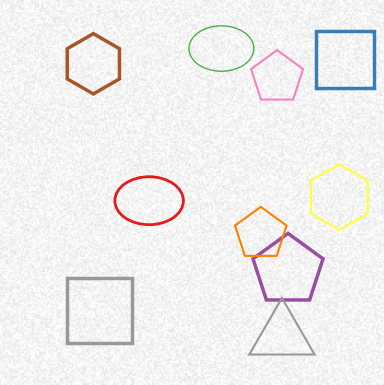[{"shape": "oval", "thickness": 2, "radius": 0.44, "center": [0.387, 0.479]}, {"shape": "square", "thickness": 2.5, "radius": 0.37, "center": [0.896, 0.846]}, {"shape": "oval", "thickness": 1, "radius": 0.42, "center": [0.575, 0.874]}, {"shape": "pentagon", "thickness": 2.5, "radius": 0.48, "center": [0.748, 0.298]}, {"shape": "pentagon", "thickness": 1.5, "radius": 0.35, "center": [0.677, 0.392]}, {"shape": "hexagon", "thickness": 1.5, "radius": 0.43, "center": [0.881, 0.488]}, {"shape": "hexagon", "thickness": 2.5, "radius": 0.39, "center": [0.242, 0.834]}, {"shape": "pentagon", "thickness": 1.5, "radius": 0.35, "center": [0.72, 0.799]}, {"shape": "triangle", "thickness": 1.5, "radius": 0.49, "center": [0.732, 0.128]}, {"shape": "square", "thickness": 2.5, "radius": 0.42, "center": [0.259, 0.195]}]